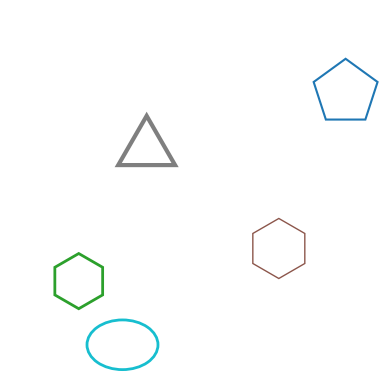[{"shape": "pentagon", "thickness": 1.5, "radius": 0.44, "center": [0.898, 0.76]}, {"shape": "hexagon", "thickness": 2, "radius": 0.36, "center": [0.205, 0.27]}, {"shape": "hexagon", "thickness": 1, "radius": 0.39, "center": [0.724, 0.355]}, {"shape": "triangle", "thickness": 3, "radius": 0.43, "center": [0.381, 0.614]}, {"shape": "oval", "thickness": 2, "radius": 0.46, "center": [0.318, 0.104]}]